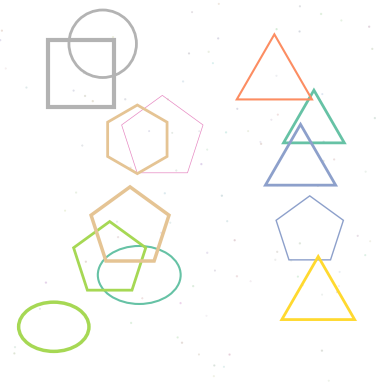[{"shape": "triangle", "thickness": 2, "radius": 0.46, "center": [0.815, 0.675]}, {"shape": "oval", "thickness": 1.5, "radius": 0.54, "center": [0.362, 0.286]}, {"shape": "triangle", "thickness": 1.5, "radius": 0.56, "center": [0.713, 0.798]}, {"shape": "triangle", "thickness": 2, "radius": 0.53, "center": [0.781, 0.572]}, {"shape": "pentagon", "thickness": 1, "radius": 0.46, "center": [0.805, 0.399]}, {"shape": "pentagon", "thickness": 0.5, "radius": 0.56, "center": [0.422, 0.641]}, {"shape": "oval", "thickness": 2.5, "radius": 0.46, "center": [0.14, 0.151]}, {"shape": "pentagon", "thickness": 2, "radius": 0.49, "center": [0.285, 0.326]}, {"shape": "triangle", "thickness": 2, "radius": 0.55, "center": [0.827, 0.225]}, {"shape": "hexagon", "thickness": 2, "radius": 0.45, "center": [0.357, 0.638]}, {"shape": "pentagon", "thickness": 2.5, "radius": 0.53, "center": [0.338, 0.408]}, {"shape": "square", "thickness": 3, "radius": 0.43, "center": [0.21, 0.809]}, {"shape": "circle", "thickness": 2, "radius": 0.44, "center": [0.267, 0.886]}]